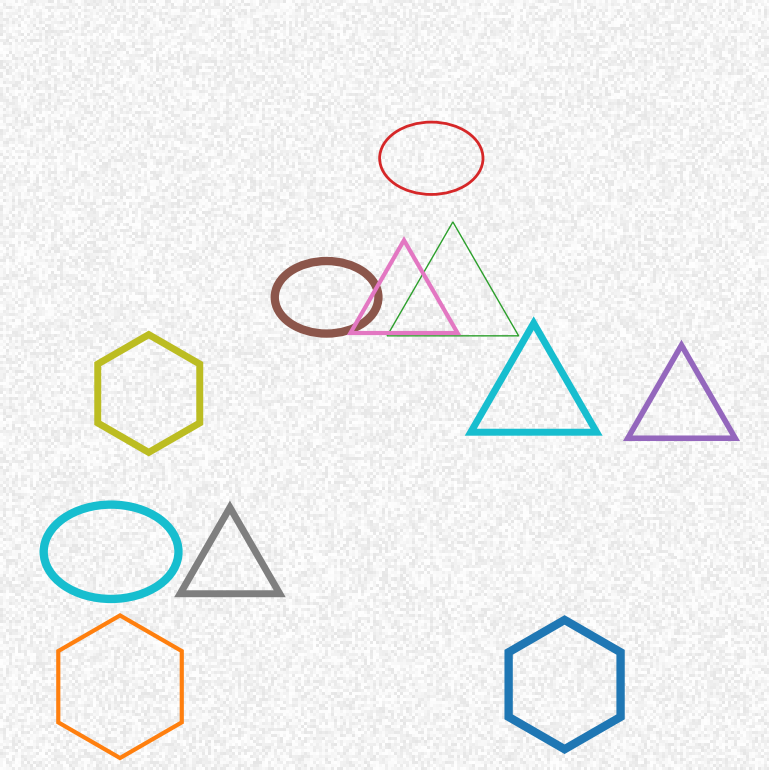[{"shape": "hexagon", "thickness": 3, "radius": 0.42, "center": [0.733, 0.111]}, {"shape": "hexagon", "thickness": 1.5, "radius": 0.46, "center": [0.156, 0.108]}, {"shape": "triangle", "thickness": 0.5, "radius": 0.49, "center": [0.588, 0.613]}, {"shape": "oval", "thickness": 1, "radius": 0.34, "center": [0.56, 0.794]}, {"shape": "triangle", "thickness": 2, "radius": 0.4, "center": [0.885, 0.471]}, {"shape": "oval", "thickness": 3, "radius": 0.34, "center": [0.424, 0.614]}, {"shape": "triangle", "thickness": 1.5, "radius": 0.4, "center": [0.525, 0.608]}, {"shape": "triangle", "thickness": 2.5, "radius": 0.37, "center": [0.299, 0.266]}, {"shape": "hexagon", "thickness": 2.5, "radius": 0.38, "center": [0.193, 0.489]}, {"shape": "oval", "thickness": 3, "radius": 0.44, "center": [0.144, 0.283]}, {"shape": "triangle", "thickness": 2.5, "radius": 0.47, "center": [0.693, 0.486]}]